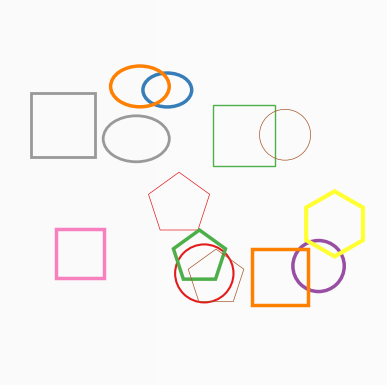[{"shape": "pentagon", "thickness": 0.5, "radius": 0.41, "center": [0.462, 0.47]}, {"shape": "circle", "thickness": 1.5, "radius": 0.38, "center": [0.527, 0.29]}, {"shape": "oval", "thickness": 2.5, "radius": 0.31, "center": [0.432, 0.766]}, {"shape": "pentagon", "thickness": 2.5, "radius": 0.35, "center": [0.515, 0.332]}, {"shape": "square", "thickness": 1, "radius": 0.4, "center": [0.63, 0.648]}, {"shape": "circle", "thickness": 2.5, "radius": 0.33, "center": [0.822, 0.309]}, {"shape": "oval", "thickness": 2.5, "radius": 0.38, "center": [0.361, 0.776]}, {"shape": "square", "thickness": 2.5, "radius": 0.36, "center": [0.723, 0.279]}, {"shape": "hexagon", "thickness": 3, "radius": 0.42, "center": [0.863, 0.419]}, {"shape": "pentagon", "thickness": 0.5, "radius": 0.38, "center": [0.557, 0.277]}, {"shape": "circle", "thickness": 0.5, "radius": 0.33, "center": [0.736, 0.65]}, {"shape": "square", "thickness": 2.5, "radius": 0.31, "center": [0.207, 0.342]}, {"shape": "square", "thickness": 2, "radius": 0.41, "center": [0.162, 0.675]}, {"shape": "oval", "thickness": 2, "radius": 0.43, "center": [0.352, 0.64]}]